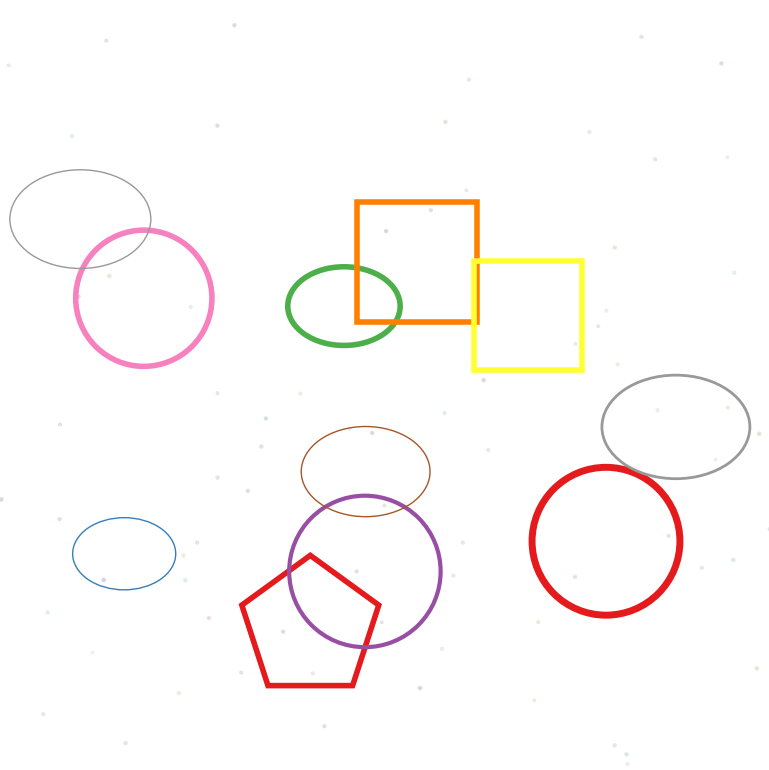[{"shape": "circle", "thickness": 2.5, "radius": 0.48, "center": [0.787, 0.297]}, {"shape": "pentagon", "thickness": 2, "radius": 0.47, "center": [0.403, 0.185]}, {"shape": "oval", "thickness": 0.5, "radius": 0.33, "center": [0.161, 0.281]}, {"shape": "oval", "thickness": 2, "radius": 0.36, "center": [0.447, 0.602]}, {"shape": "circle", "thickness": 1.5, "radius": 0.49, "center": [0.474, 0.258]}, {"shape": "square", "thickness": 2, "radius": 0.39, "center": [0.542, 0.66]}, {"shape": "square", "thickness": 2, "radius": 0.35, "center": [0.686, 0.59]}, {"shape": "oval", "thickness": 0.5, "radius": 0.42, "center": [0.475, 0.388]}, {"shape": "circle", "thickness": 2, "radius": 0.44, "center": [0.187, 0.613]}, {"shape": "oval", "thickness": 0.5, "radius": 0.46, "center": [0.104, 0.715]}, {"shape": "oval", "thickness": 1, "radius": 0.48, "center": [0.878, 0.446]}]